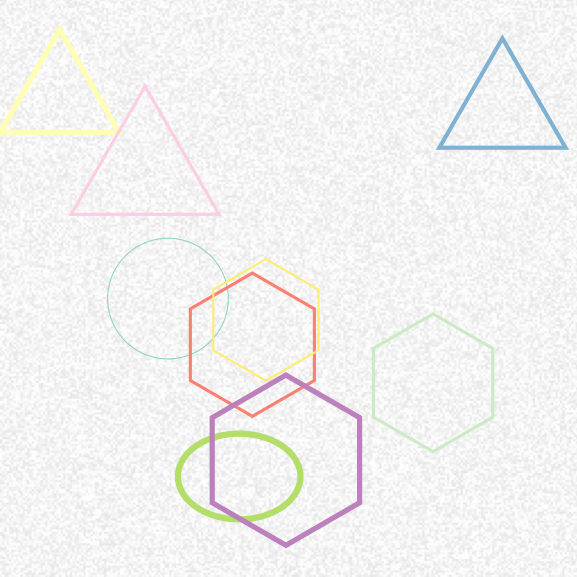[{"shape": "circle", "thickness": 0.5, "radius": 0.52, "center": [0.291, 0.482]}, {"shape": "triangle", "thickness": 2.5, "radius": 0.59, "center": [0.103, 0.829]}, {"shape": "hexagon", "thickness": 1.5, "radius": 0.62, "center": [0.437, 0.402]}, {"shape": "triangle", "thickness": 2, "radius": 0.63, "center": [0.87, 0.806]}, {"shape": "oval", "thickness": 3, "radius": 0.53, "center": [0.414, 0.174]}, {"shape": "triangle", "thickness": 1.5, "radius": 0.74, "center": [0.251, 0.702]}, {"shape": "hexagon", "thickness": 2.5, "radius": 0.74, "center": [0.495, 0.202]}, {"shape": "hexagon", "thickness": 1.5, "radius": 0.6, "center": [0.75, 0.336]}, {"shape": "hexagon", "thickness": 1, "radius": 0.53, "center": [0.46, 0.445]}]